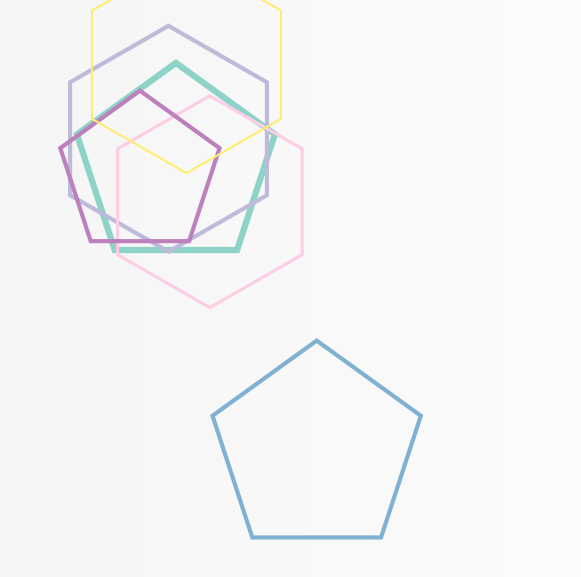[{"shape": "pentagon", "thickness": 3, "radius": 0.9, "center": [0.303, 0.711]}, {"shape": "hexagon", "thickness": 2, "radius": 0.98, "center": [0.29, 0.759]}, {"shape": "pentagon", "thickness": 2, "radius": 0.94, "center": [0.545, 0.221]}, {"shape": "hexagon", "thickness": 1.5, "radius": 0.92, "center": [0.361, 0.65]}, {"shape": "pentagon", "thickness": 2, "radius": 0.72, "center": [0.241, 0.698]}, {"shape": "hexagon", "thickness": 1, "radius": 0.94, "center": [0.321, 0.887]}]